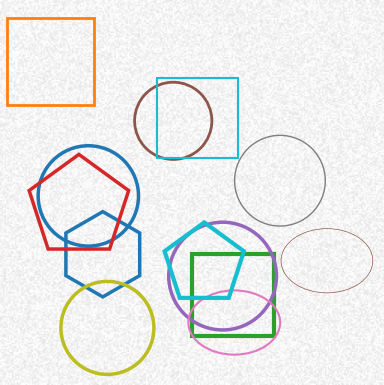[{"shape": "hexagon", "thickness": 2.5, "radius": 0.55, "center": [0.267, 0.34]}, {"shape": "circle", "thickness": 2.5, "radius": 0.65, "center": [0.229, 0.491]}, {"shape": "square", "thickness": 2, "radius": 0.57, "center": [0.13, 0.84]}, {"shape": "square", "thickness": 3, "radius": 0.53, "center": [0.605, 0.234]}, {"shape": "pentagon", "thickness": 2.5, "radius": 0.68, "center": [0.205, 0.463]}, {"shape": "circle", "thickness": 2.5, "radius": 0.7, "center": [0.578, 0.283]}, {"shape": "circle", "thickness": 2, "radius": 0.5, "center": [0.45, 0.686]}, {"shape": "oval", "thickness": 0.5, "radius": 0.6, "center": [0.849, 0.323]}, {"shape": "oval", "thickness": 1.5, "radius": 0.6, "center": [0.609, 0.162]}, {"shape": "circle", "thickness": 1, "radius": 0.59, "center": [0.727, 0.531]}, {"shape": "circle", "thickness": 2.5, "radius": 0.6, "center": [0.279, 0.148]}, {"shape": "pentagon", "thickness": 3, "radius": 0.54, "center": [0.531, 0.314]}, {"shape": "square", "thickness": 1.5, "radius": 0.52, "center": [0.512, 0.693]}]